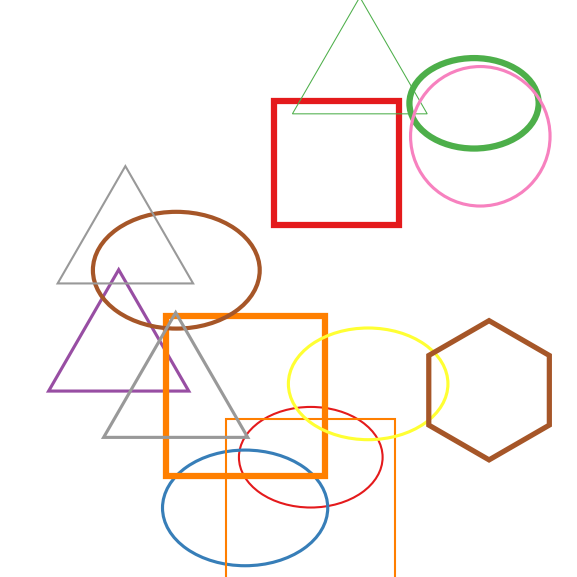[{"shape": "oval", "thickness": 1, "radius": 0.62, "center": [0.538, 0.207]}, {"shape": "square", "thickness": 3, "radius": 0.54, "center": [0.583, 0.717]}, {"shape": "oval", "thickness": 1.5, "radius": 0.72, "center": [0.424, 0.12]}, {"shape": "triangle", "thickness": 0.5, "radius": 0.67, "center": [0.623, 0.869]}, {"shape": "oval", "thickness": 3, "radius": 0.56, "center": [0.821, 0.82]}, {"shape": "triangle", "thickness": 1.5, "radius": 0.7, "center": [0.206, 0.392]}, {"shape": "square", "thickness": 1, "radius": 0.73, "center": [0.537, 0.127]}, {"shape": "square", "thickness": 3, "radius": 0.69, "center": [0.425, 0.313]}, {"shape": "oval", "thickness": 1.5, "radius": 0.69, "center": [0.638, 0.334]}, {"shape": "oval", "thickness": 2, "radius": 0.72, "center": [0.305, 0.531]}, {"shape": "hexagon", "thickness": 2.5, "radius": 0.6, "center": [0.847, 0.323]}, {"shape": "circle", "thickness": 1.5, "radius": 0.6, "center": [0.832, 0.763]}, {"shape": "triangle", "thickness": 1.5, "radius": 0.72, "center": [0.304, 0.314]}, {"shape": "triangle", "thickness": 1, "radius": 0.68, "center": [0.217, 0.576]}]